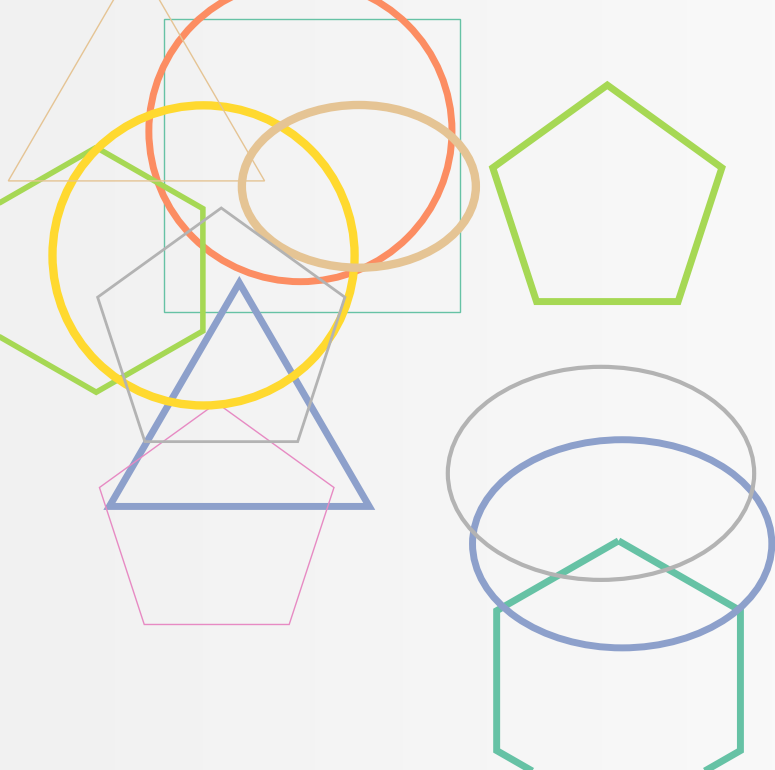[{"shape": "square", "thickness": 0.5, "radius": 0.95, "center": [0.402, 0.785]}, {"shape": "hexagon", "thickness": 2.5, "radius": 0.91, "center": [0.798, 0.116]}, {"shape": "circle", "thickness": 2.5, "radius": 0.98, "center": [0.388, 0.83]}, {"shape": "oval", "thickness": 2.5, "radius": 0.97, "center": [0.803, 0.294]}, {"shape": "triangle", "thickness": 2.5, "radius": 0.97, "center": [0.309, 0.439]}, {"shape": "pentagon", "thickness": 0.5, "radius": 0.8, "center": [0.28, 0.318]}, {"shape": "hexagon", "thickness": 2, "radius": 0.79, "center": [0.124, 0.65]}, {"shape": "pentagon", "thickness": 2.5, "radius": 0.78, "center": [0.784, 0.734]}, {"shape": "circle", "thickness": 3, "radius": 0.97, "center": [0.263, 0.668]}, {"shape": "oval", "thickness": 3, "radius": 0.75, "center": [0.463, 0.758]}, {"shape": "triangle", "thickness": 0.5, "radius": 0.95, "center": [0.176, 0.861]}, {"shape": "pentagon", "thickness": 1, "radius": 0.84, "center": [0.285, 0.562]}, {"shape": "oval", "thickness": 1.5, "radius": 0.99, "center": [0.775, 0.385]}]